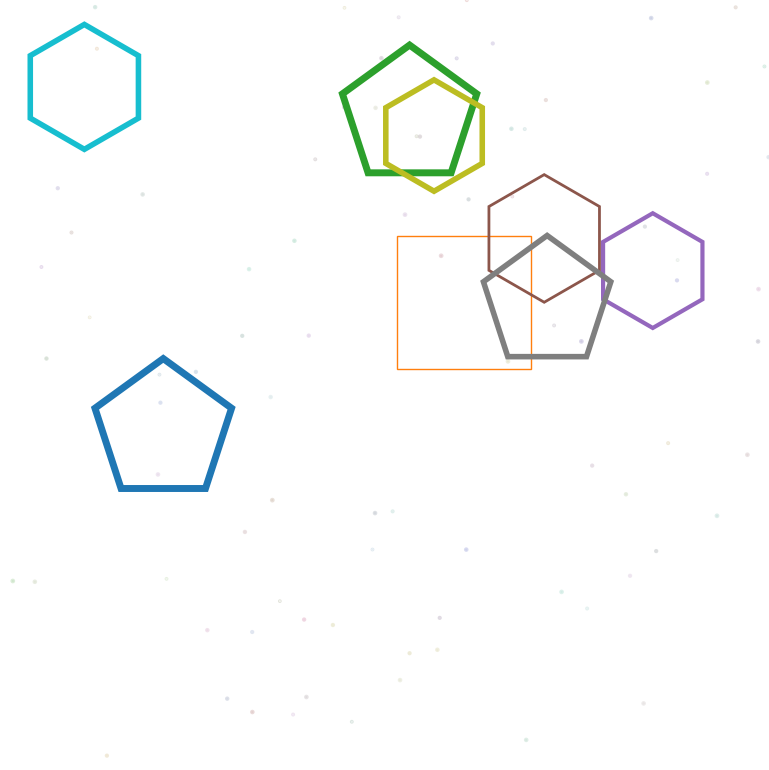[{"shape": "pentagon", "thickness": 2.5, "radius": 0.47, "center": [0.212, 0.441]}, {"shape": "square", "thickness": 0.5, "radius": 0.43, "center": [0.603, 0.607]}, {"shape": "pentagon", "thickness": 2.5, "radius": 0.46, "center": [0.532, 0.85]}, {"shape": "hexagon", "thickness": 1.5, "radius": 0.37, "center": [0.848, 0.649]}, {"shape": "hexagon", "thickness": 1, "radius": 0.41, "center": [0.707, 0.69]}, {"shape": "pentagon", "thickness": 2, "radius": 0.43, "center": [0.711, 0.607]}, {"shape": "hexagon", "thickness": 2, "radius": 0.36, "center": [0.564, 0.824]}, {"shape": "hexagon", "thickness": 2, "radius": 0.41, "center": [0.11, 0.887]}]